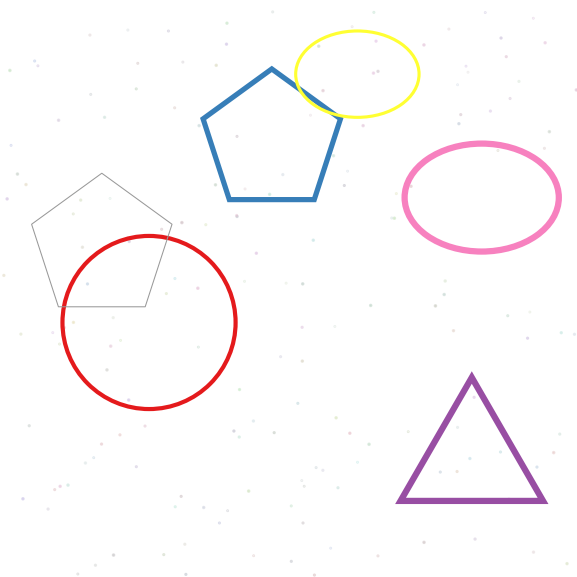[{"shape": "circle", "thickness": 2, "radius": 0.75, "center": [0.258, 0.441]}, {"shape": "pentagon", "thickness": 2.5, "radius": 0.63, "center": [0.471, 0.755]}, {"shape": "triangle", "thickness": 3, "radius": 0.71, "center": [0.817, 0.203]}, {"shape": "oval", "thickness": 1.5, "radius": 0.53, "center": [0.619, 0.871]}, {"shape": "oval", "thickness": 3, "radius": 0.67, "center": [0.834, 0.657]}, {"shape": "pentagon", "thickness": 0.5, "radius": 0.64, "center": [0.176, 0.571]}]